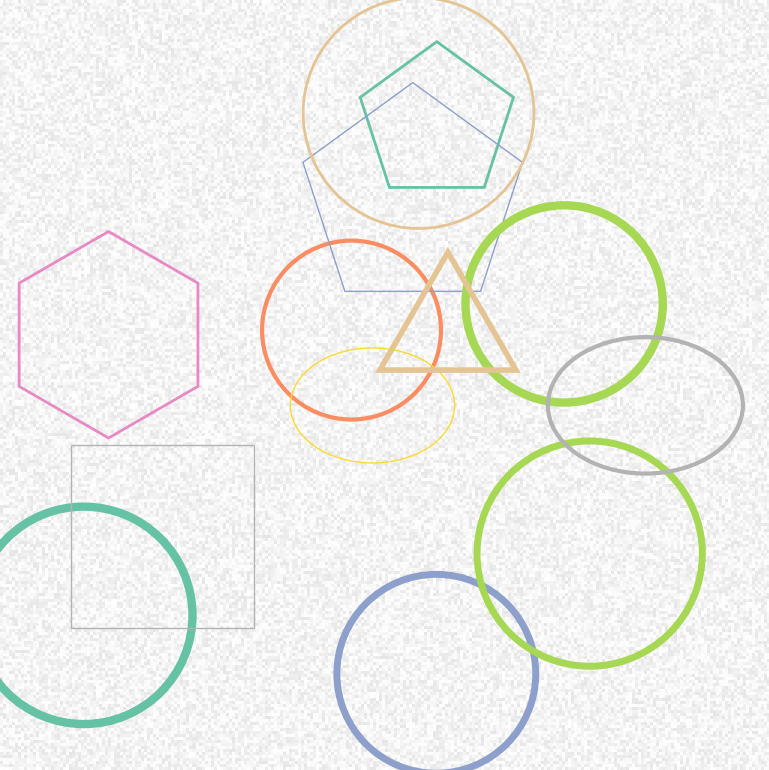[{"shape": "circle", "thickness": 3, "radius": 0.71, "center": [0.109, 0.201]}, {"shape": "pentagon", "thickness": 1, "radius": 0.52, "center": [0.567, 0.841]}, {"shape": "circle", "thickness": 1.5, "radius": 0.58, "center": [0.457, 0.571]}, {"shape": "circle", "thickness": 2.5, "radius": 0.65, "center": [0.567, 0.125]}, {"shape": "pentagon", "thickness": 0.5, "radius": 0.75, "center": [0.536, 0.743]}, {"shape": "hexagon", "thickness": 1, "radius": 0.67, "center": [0.141, 0.565]}, {"shape": "circle", "thickness": 2.5, "radius": 0.73, "center": [0.766, 0.281]}, {"shape": "circle", "thickness": 3, "radius": 0.64, "center": [0.733, 0.605]}, {"shape": "oval", "thickness": 0.5, "radius": 0.53, "center": [0.484, 0.473]}, {"shape": "circle", "thickness": 1, "radius": 0.75, "center": [0.544, 0.853]}, {"shape": "triangle", "thickness": 2, "radius": 0.51, "center": [0.582, 0.57]}, {"shape": "square", "thickness": 0.5, "radius": 0.59, "center": [0.211, 0.303]}, {"shape": "oval", "thickness": 1.5, "radius": 0.63, "center": [0.838, 0.474]}]